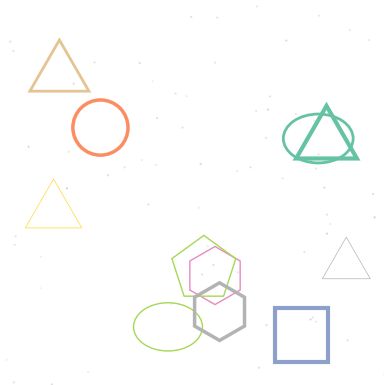[{"shape": "oval", "thickness": 2, "radius": 0.45, "center": [0.827, 0.64]}, {"shape": "triangle", "thickness": 3, "radius": 0.46, "center": [0.848, 0.634]}, {"shape": "circle", "thickness": 2.5, "radius": 0.36, "center": [0.261, 0.669]}, {"shape": "square", "thickness": 3, "radius": 0.34, "center": [0.783, 0.13]}, {"shape": "hexagon", "thickness": 1, "radius": 0.38, "center": [0.558, 0.284]}, {"shape": "pentagon", "thickness": 1, "radius": 0.44, "center": [0.529, 0.301]}, {"shape": "oval", "thickness": 1, "radius": 0.45, "center": [0.436, 0.151]}, {"shape": "triangle", "thickness": 0.5, "radius": 0.42, "center": [0.139, 0.45]}, {"shape": "triangle", "thickness": 2, "radius": 0.44, "center": [0.154, 0.807]}, {"shape": "triangle", "thickness": 0.5, "radius": 0.36, "center": [0.899, 0.312]}, {"shape": "hexagon", "thickness": 2.5, "radius": 0.37, "center": [0.57, 0.191]}]